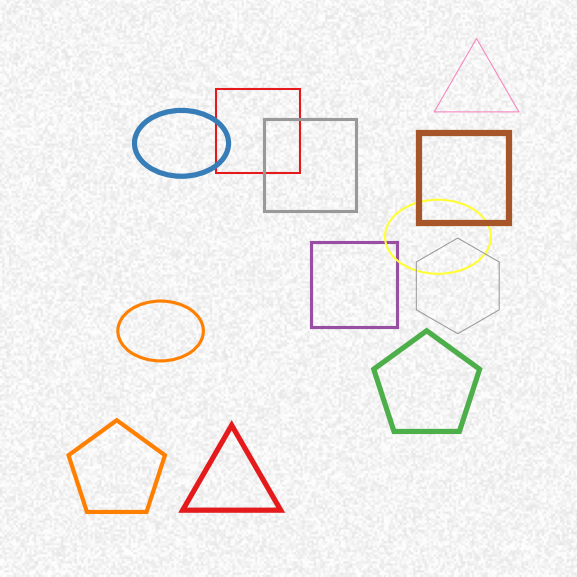[{"shape": "triangle", "thickness": 2.5, "radius": 0.49, "center": [0.401, 0.165]}, {"shape": "square", "thickness": 1, "radius": 0.36, "center": [0.447, 0.772]}, {"shape": "oval", "thickness": 2.5, "radius": 0.41, "center": [0.314, 0.751]}, {"shape": "pentagon", "thickness": 2.5, "radius": 0.48, "center": [0.739, 0.33]}, {"shape": "square", "thickness": 1.5, "radius": 0.37, "center": [0.613, 0.506]}, {"shape": "oval", "thickness": 1.5, "radius": 0.37, "center": [0.278, 0.426]}, {"shape": "pentagon", "thickness": 2, "radius": 0.44, "center": [0.202, 0.184]}, {"shape": "oval", "thickness": 1, "radius": 0.46, "center": [0.758, 0.589]}, {"shape": "square", "thickness": 3, "radius": 0.39, "center": [0.803, 0.69]}, {"shape": "triangle", "thickness": 0.5, "radius": 0.42, "center": [0.825, 0.848]}, {"shape": "square", "thickness": 1.5, "radius": 0.4, "center": [0.536, 0.713]}, {"shape": "hexagon", "thickness": 0.5, "radius": 0.41, "center": [0.793, 0.504]}]